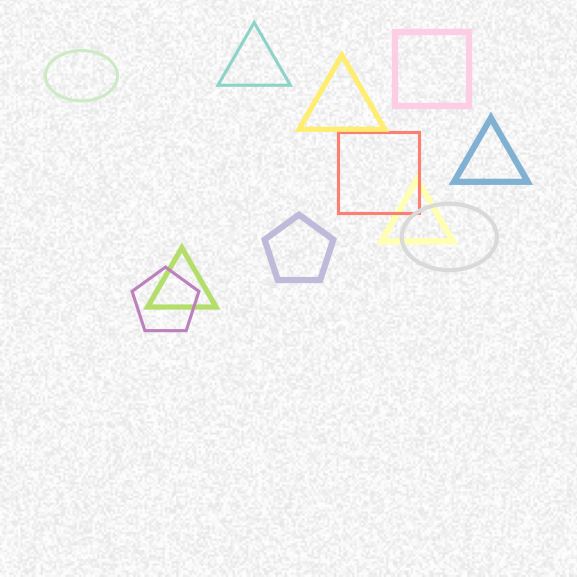[{"shape": "triangle", "thickness": 1.5, "radius": 0.36, "center": [0.44, 0.888]}, {"shape": "triangle", "thickness": 3, "radius": 0.36, "center": [0.722, 0.617]}, {"shape": "pentagon", "thickness": 3, "radius": 0.31, "center": [0.518, 0.565]}, {"shape": "square", "thickness": 1.5, "radius": 0.35, "center": [0.655, 0.7]}, {"shape": "triangle", "thickness": 3, "radius": 0.37, "center": [0.85, 0.721]}, {"shape": "triangle", "thickness": 2.5, "radius": 0.34, "center": [0.315, 0.502]}, {"shape": "square", "thickness": 3, "radius": 0.32, "center": [0.748, 0.88]}, {"shape": "oval", "thickness": 2, "radius": 0.41, "center": [0.778, 0.589]}, {"shape": "pentagon", "thickness": 1.5, "radius": 0.3, "center": [0.287, 0.476]}, {"shape": "oval", "thickness": 1.5, "radius": 0.31, "center": [0.141, 0.868]}, {"shape": "triangle", "thickness": 2.5, "radius": 0.43, "center": [0.592, 0.818]}]